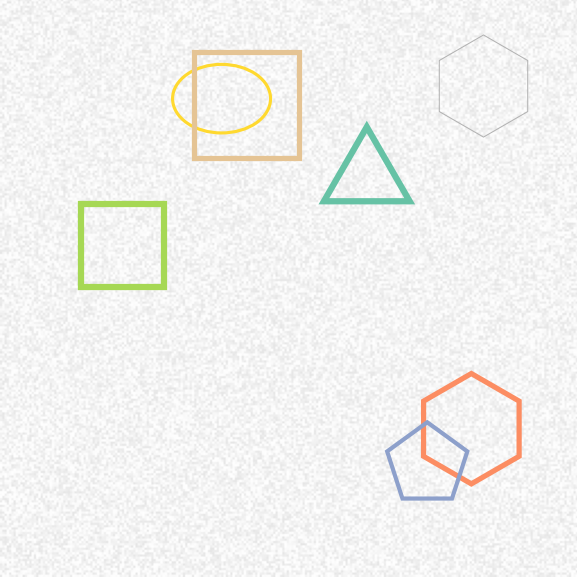[{"shape": "triangle", "thickness": 3, "radius": 0.43, "center": [0.635, 0.694]}, {"shape": "hexagon", "thickness": 2.5, "radius": 0.48, "center": [0.816, 0.257]}, {"shape": "pentagon", "thickness": 2, "radius": 0.37, "center": [0.74, 0.195]}, {"shape": "square", "thickness": 3, "radius": 0.36, "center": [0.212, 0.574]}, {"shape": "oval", "thickness": 1.5, "radius": 0.42, "center": [0.384, 0.828]}, {"shape": "square", "thickness": 2.5, "radius": 0.46, "center": [0.427, 0.818]}, {"shape": "hexagon", "thickness": 0.5, "radius": 0.44, "center": [0.837, 0.85]}]